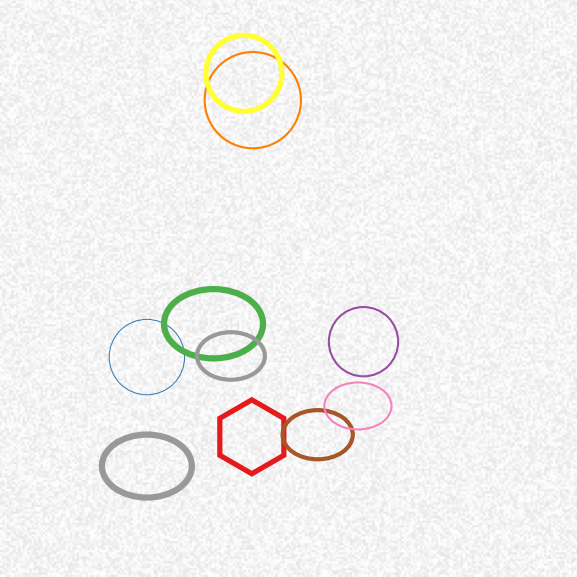[{"shape": "hexagon", "thickness": 2.5, "radius": 0.32, "center": [0.436, 0.243]}, {"shape": "circle", "thickness": 0.5, "radius": 0.33, "center": [0.254, 0.381]}, {"shape": "oval", "thickness": 3, "radius": 0.43, "center": [0.37, 0.439]}, {"shape": "circle", "thickness": 1, "radius": 0.3, "center": [0.629, 0.407]}, {"shape": "circle", "thickness": 1, "radius": 0.42, "center": [0.438, 0.826]}, {"shape": "circle", "thickness": 2.5, "radius": 0.33, "center": [0.422, 0.872]}, {"shape": "oval", "thickness": 2, "radius": 0.3, "center": [0.55, 0.246]}, {"shape": "oval", "thickness": 1, "radius": 0.29, "center": [0.62, 0.296]}, {"shape": "oval", "thickness": 2, "radius": 0.29, "center": [0.4, 0.383]}, {"shape": "oval", "thickness": 3, "radius": 0.39, "center": [0.254, 0.192]}]